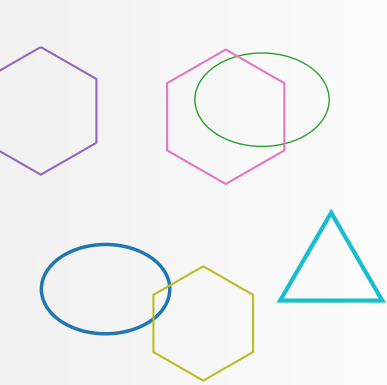[{"shape": "oval", "thickness": 2.5, "radius": 0.83, "center": [0.272, 0.249]}, {"shape": "oval", "thickness": 1, "radius": 0.87, "center": [0.676, 0.741]}, {"shape": "hexagon", "thickness": 1.5, "radius": 0.83, "center": [0.105, 0.712]}, {"shape": "hexagon", "thickness": 1.5, "radius": 0.87, "center": [0.583, 0.697]}, {"shape": "hexagon", "thickness": 1.5, "radius": 0.74, "center": [0.525, 0.16]}, {"shape": "triangle", "thickness": 3, "radius": 0.76, "center": [0.855, 0.295]}]